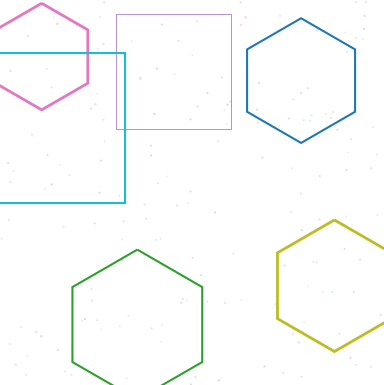[{"shape": "hexagon", "thickness": 1.5, "radius": 0.81, "center": [0.782, 0.791]}, {"shape": "hexagon", "thickness": 1.5, "radius": 0.97, "center": [0.357, 0.157]}, {"shape": "square", "thickness": 0.5, "radius": 0.75, "center": [0.451, 0.815]}, {"shape": "hexagon", "thickness": 2, "radius": 0.69, "center": [0.108, 0.853]}, {"shape": "hexagon", "thickness": 2, "radius": 0.85, "center": [0.869, 0.258]}, {"shape": "square", "thickness": 1.5, "radius": 0.97, "center": [0.13, 0.667]}]